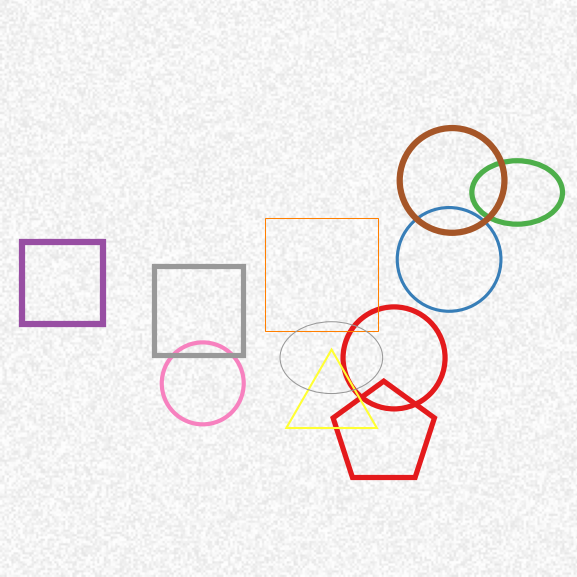[{"shape": "pentagon", "thickness": 2.5, "radius": 0.46, "center": [0.665, 0.247]}, {"shape": "circle", "thickness": 2.5, "radius": 0.44, "center": [0.682, 0.379]}, {"shape": "circle", "thickness": 1.5, "radius": 0.45, "center": [0.778, 0.55]}, {"shape": "oval", "thickness": 2.5, "radius": 0.39, "center": [0.896, 0.666]}, {"shape": "square", "thickness": 3, "radius": 0.35, "center": [0.108, 0.509]}, {"shape": "square", "thickness": 0.5, "radius": 0.49, "center": [0.557, 0.524]}, {"shape": "triangle", "thickness": 1, "radius": 0.45, "center": [0.574, 0.303]}, {"shape": "circle", "thickness": 3, "radius": 0.45, "center": [0.783, 0.687]}, {"shape": "circle", "thickness": 2, "radius": 0.35, "center": [0.351, 0.335]}, {"shape": "oval", "thickness": 0.5, "radius": 0.44, "center": [0.574, 0.38]}, {"shape": "square", "thickness": 2.5, "radius": 0.39, "center": [0.344, 0.462]}]